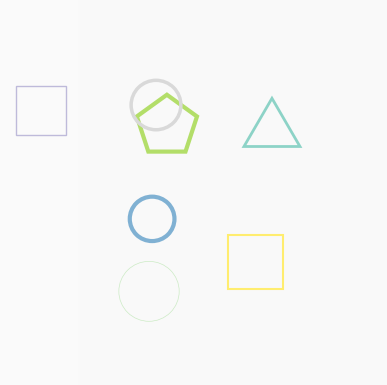[{"shape": "triangle", "thickness": 2, "radius": 0.42, "center": [0.702, 0.661]}, {"shape": "square", "thickness": 1, "radius": 0.32, "center": [0.105, 0.713]}, {"shape": "circle", "thickness": 3, "radius": 0.29, "center": [0.393, 0.432]}, {"shape": "pentagon", "thickness": 3, "radius": 0.41, "center": [0.431, 0.672]}, {"shape": "circle", "thickness": 2.5, "radius": 0.32, "center": [0.403, 0.727]}, {"shape": "circle", "thickness": 0.5, "radius": 0.39, "center": [0.385, 0.243]}, {"shape": "square", "thickness": 1.5, "radius": 0.35, "center": [0.659, 0.319]}]